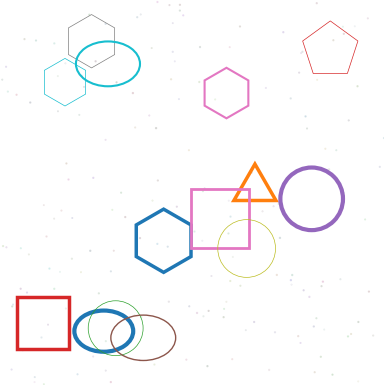[{"shape": "oval", "thickness": 3, "radius": 0.38, "center": [0.27, 0.14]}, {"shape": "hexagon", "thickness": 2.5, "radius": 0.41, "center": [0.425, 0.375]}, {"shape": "triangle", "thickness": 2.5, "radius": 0.32, "center": [0.662, 0.511]}, {"shape": "circle", "thickness": 0.5, "radius": 0.36, "center": [0.3, 0.147]}, {"shape": "square", "thickness": 2.5, "radius": 0.34, "center": [0.112, 0.16]}, {"shape": "pentagon", "thickness": 0.5, "radius": 0.38, "center": [0.858, 0.87]}, {"shape": "circle", "thickness": 3, "radius": 0.41, "center": [0.81, 0.484]}, {"shape": "oval", "thickness": 1, "radius": 0.42, "center": [0.372, 0.123]}, {"shape": "hexagon", "thickness": 1.5, "radius": 0.33, "center": [0.588, 0.758]}, {"shape": "square", "thickness": 2, "radius": 0.38, "center": [0.571, 0.432]}, {"shape": "hexagon", "thickness": 0.5, "radius": 0.35, "center": [0.238, 0.893]}, {"shape": "circle", "thickness": 0.5, "radius": 0.38, "center": [0.641, 0.355]}, {"shape": "oval", "thickness": 1.5, "radius": 0.42, "center": [0.28, 0.834]}, {"shape": "hexagon", "thickness": 0.5, "radius": 0.31, "center": [0.169, 0.787]}]